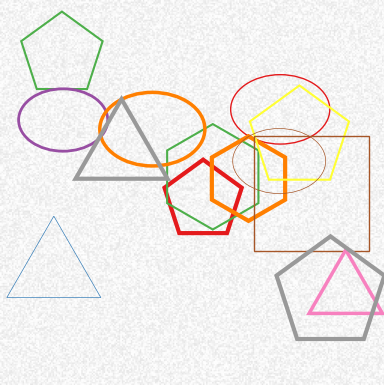[{"shape": "oval", "thickness": 1, "radius": 0.64, "center": [0.728, 0.716]}, {"shape": "pentagon", "thickness": 3, "radius": 0.53, "center": [0.528, 0.48]}, {"shape": "triangle", "thickness": 0.5, "radius": 0.7, "center": [0.14, 0.298]}, {"shape": "pentagon", "thickness": 1.5, "radius": 0.56, "center": [0.161, 0.859]}, {"shape": "hexagon", "thickness": 1.5, "radius": 0.68, "center": [0.553, 0.541]}, {"shape": "oval", "thickness": 2, "radius": 0.58, "center": [0.164, 0.688]}, {"shape": "oval", "thickness": 2.5, "radius": 0.68, "center": [0.396, 0.665]}, {"shape": "hexagon", "thickness": 3, "radius": 0.55, "center": [0.645, 0.536]}, {"shape": "pentagon", "thickness": 1.5, "radius": 0.68, "center": [0.778, 0.643]}, {"shape": "square", "thickness": 1, "radius": 0.75, "center": [0.81, 0.497]}, {"shape": "oval", "thickness": 0.5, "radius": 0.6, "center": [0.725, 0.582]}, {"shape": "triangle", "thickness": 2.5, "radius": 0.55, "center": [0.898, 0.241]}, {"shape": "pentagon", "thickness": 3, "radius": 0.74, "center": [0.858, 0.239]}, {"shape": "triangle", "thickness": 3, "radius": 0.69, "center": [0.316, 0.605]}]